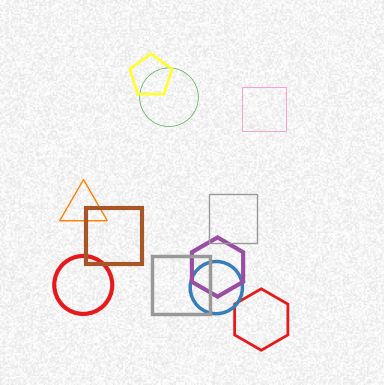[{"shape": "hexagon", "thickness": 2, "radius": 0.4, "center": [0.679, 0.17]}, {"shape": "circle", "thickness": 3, "radius": 0.38, "center": [0.216, 0.26]}, {"shape": "circle", "thickness": 2.5, "radius": 0.34, "center": [0.562, 0.253]}, {"shape": "circle", "thickness": 0.5, "radius": 0.38, "center": [0.439, 0.747]}, {"shape": "hexagon", "thickness": 3, "radius": 0.38, "center": [0.565, 0.306]}, {"shape": "triangle", "thickness": 1, "radius": 0.36, "center": [0.217, 0.462]}, {"shape": "pentagon", "thickness": 2, "radius": 0.29, "center": [0.392, 0.803]}, {"shape": "square", "thickness": 3, "radius": 0.36, "center": [0.297, 0.386]}, {"shape": "square", "thickness": 0.5, "radius": 0.29, "center": [0.686, 0.718]}, {"shape": "square", "thickness": 1, "radius": 0.31, "center": [0.605, 0.433]}, {"shape": "square", "thickness": 2.5, "radius": 0.38, "center": [0.471, 0.261]}]